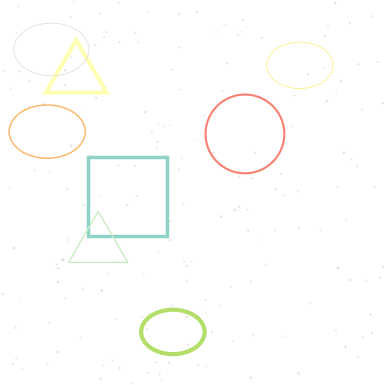[{"shape": "square", "thickness": 2.5, "radius": 0.51, "center": [0.332, 0.49]}, {"shape": "triangle", "thickness": 3, "radius": 0.46, "center": [0.198, 0.805]}, {"shape": "circle", "thickness": 1.5, "radius": 0.51, "center": [0.636, 0.652]}, {"shape": "oval", "thickness": 1, "radius": 0.49, "center": [0.123, 0.658]}, {"shape": "oval", "thickness": 3, "radius": 0.41, "center": [0.449, 0.138]}, {"shape": "oval", "thickness": 0.5, "radius": 0.49, "center": [0.133, 0.871]}, {"shape": "triangle", "thickness": 1, "radius": 0.44, "center": [0.255, 0.363]}, {"shape": "oval", "thickness": 0.5, "radius": 0.43, "center": [0.779, 0.83]}]